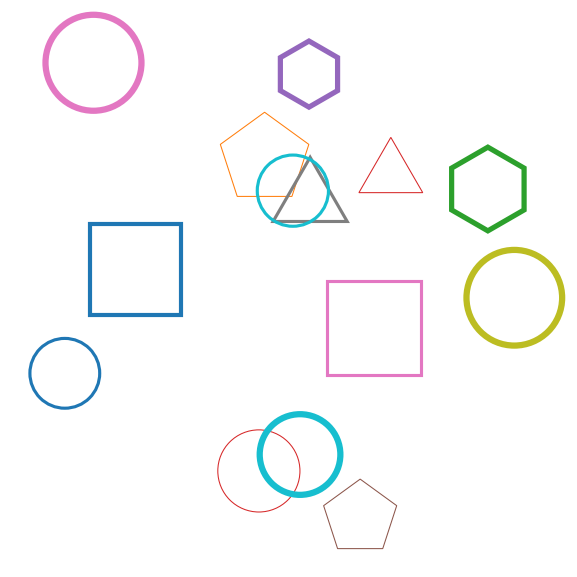[{"shape": "square", "thickness": 2, "radius": 0.39, "center": [0.234, 0.532]}, {"shape": "circle", "thickness": 1.5, "radius": 0.3, "center": [0.112, 0.353]}, {"shape": "pentagon", "thickness": 0.5, "radius": 0.4, "center": [0.458, 0.724]}, {"shape": "hexagon", "thickness": 2.5, "radius": 0.36, "center": [0.845, 0.672]}, {"shape": "circle", "thickness": 0.5, "radius": 0.36, "center": [0.448, 0.184]}, {"shape": "triangle", "thickness": 0.5, "radius": 0.32, "center": [0.677, 0.697]}, {"shape": "hexagon", "thickness": 2.5, "radius": 0.29, "center": [0.535, 0.871]}, {"shape": "pentagon", "thickness": 0.5, "radius": 0.33, "center": [0.624, 0.103]}, {"shape": "circle", "thickness": 3, "radius": 0.42, "center": [0.162, 0.89]}, {"shape": "square", "thickness": 1.5, "radius": 0.41, "center": [0.648, 0.431]}, {"shape": "triangle", "thickness": 1.5, "radius": 0.37, "center": [0.537, 0.653]}, {"shape": "circle", "thickness": 3, "radius": 0.41, "center": [0.891, 0.484]}, {"shape": "circle", "thickness": 1.5, "radius": 0.31, "center": [0.507, 0.669]}, {"shape": "circle", "thickness": 3, "radius": 0.35, "center": [0.52, 0.212]}]